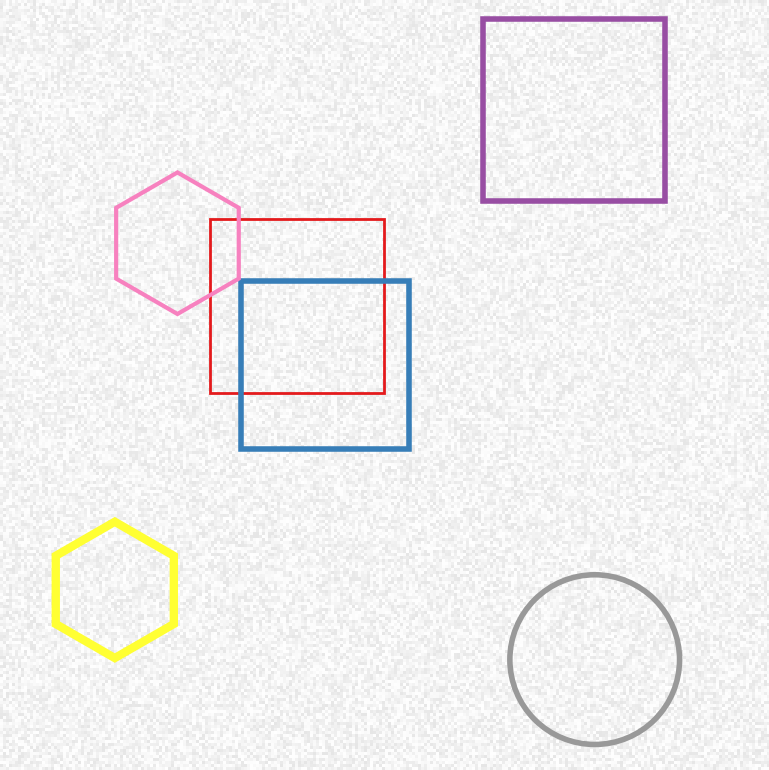[{"shape": "square", "thickness": 1, "radius": 0.56, "center": [0.386, 0.603]}, {"shape": "square", "thickness": 2, "radius": 0.55, "center": [0.422, 0.526]}, {"shape": "square", "thickness": 2, "radius": 0.59, "center": [0.746, 0.857]}, {"shape": "hexagon", "thickness": 3, "radius": 0.44, "center": [0.149, 0.234]}, {"shape": "hexagon", "thickness": 1.5, "radius": 0.46, "center": [0.23, 0.684]}, {"shape": "circle", "thickness": 2, "radius": 0.55, "center": [0.772, 0.143]}]